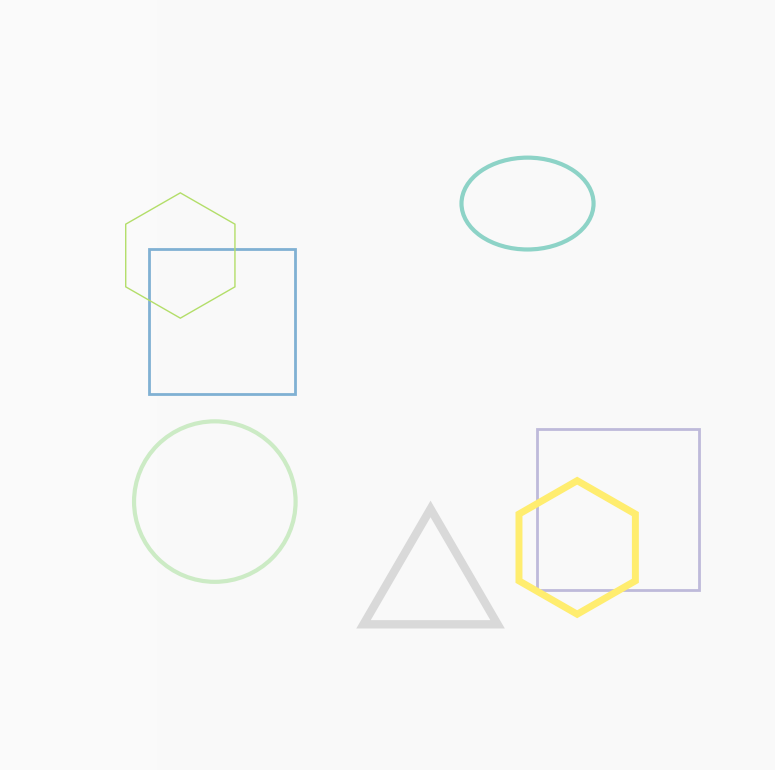[{"shape": "oval", "thickness": 1.5, "radius": 0.43, "center": [0.681, 0.736]}, {"shape": "square", "thickness": 1, "radius": 0.52, "center": [0.797, 0.339]}, {"shape": "square", "thickness": 1, "radius": 0.47, "center": [0.287, 0.582]}, {"shape": "hexagon", "thickness": 0.5, "radius": 0.41, "center": [0.233, 0.668]}, {"shape": "triangle", "thickness": 3, "radius": 0.5, "center": [0.556, 0.239]}, {"shape": "circle", "thickness": 1.5, "radius": 0.52, "center": [0.277, 0.349]}, {"shape": "hexagon", "thickness": 2.5, "radius": 0.43, "center": [0.745, 0.289]}]